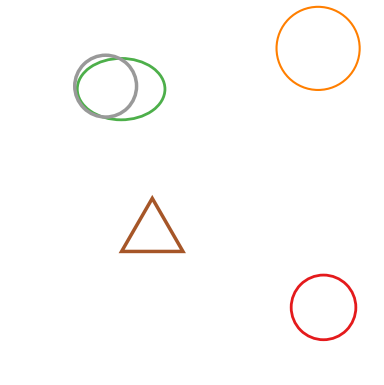[{"shape": "circle", "thickness": 2, "radius": 0.42, "center": [0.84, 0.202]}, {"shape": "oval", "thickness": 2, "radius": 0.57, "center": [0.315, 0.769]}, {"shape": "circle", "thickness": 1.5, "radius": 0.54, "center": [0.826, 0.874]}, {"shape": "triangle", "thickness": 2.5, "radius": 0.46, "center": [0.396, 0.393]}, {"shape": "circle", "thickness": 2.5, "radius": 0.4, "center": [0.274, 0.776]}]